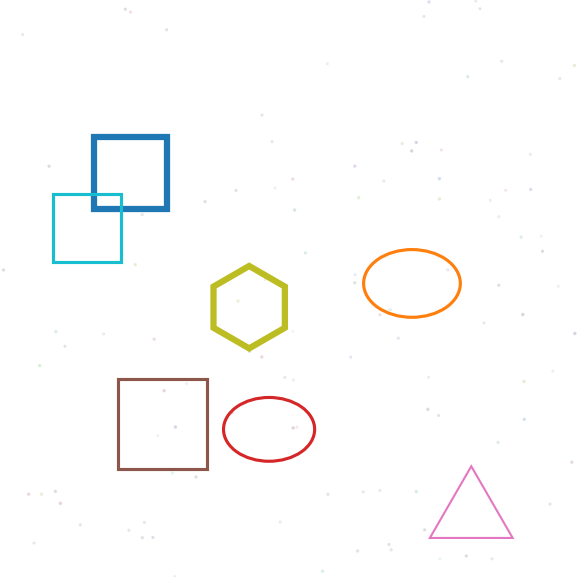[{"shape": "square", "thickness": 3, "radius": 0.31, "center": [0.226, 0.7]}, {"shape": "oval", "thickness": 1.5, "radius": 0.42, "center": [0.713, 0.508]}, {"shape": "oval", "thickness": 1.5, "radius": 0.39, "center": [0.466, 0.256]}, {"shape": "square", "thickness": 1.5, "radius": 0.39, "center": [0.282, 0.265]}, {"shape": "triangle", "thickness": 1, "radius": 0.41, "center": [0.816, 0.109]}, {"shape": "hexagon", "thickness": 3, "radius": 0.36, "center": [0.431, 0.467]}, {"shape": "square", "thickness": 1.5, "radius": 0.3, "center": [0.15, 0.604]}]